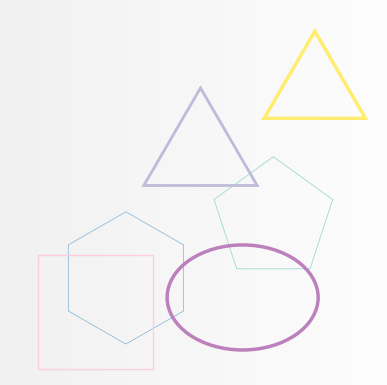[{"shape": "pentagon", "thickness": 0.5, "radius": 0.8, "center": [0.705, 0.432]}, {"shape": "triangle", "thickness": 2, "radius": 0.84, "center": [0.517, 0.603]}, {"shape": "hexagon", "thickness": 0.5, "radius": 0.86, "center": [0.325, 0.278]}, {"shape": "square", "thickness": 1, "radius": 0.74, "center": [0.246, 0.189]}, {"shape": "oval", "thickness": 2.5, "radius": 0.97, "center": [0.626, 0.227]}, {"shape": "triangle", "thickness": 2.5, "radius": 0.75, "center": [0.812, 0.768]}]